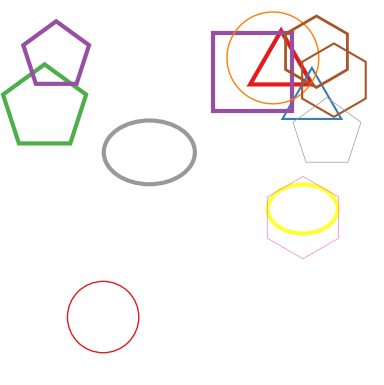[{"shape": "circle", "thickness": 1, "radius": 0.46, "center": [0.268, 0.176]}, {"shape": "triangle", "thickness": 3, "radius": 0.47, "center": [0.73, 0.827]}, {"shape": "triangle", "thickness": 1.5, "radius": 0.44, "center": [0.81, 0.735]}, {"shape": "pentagon", "thickness": 3, "radius": 0.57, "center": [0.116, 0.719]}, {"shape": "square", "thickness": 3, "radius": 0.51, "center": [0.656, 0.813]}, {"shape": "pentagon", "thickness": 3, "radius": 0.45, "center": [0.146, 0.855]}, {"shape": "circle", "thickness": 1, "radius": 0.6, "center": [0.709, 0.85]}, {"shape": "oval", "thickness": 3, "radius": 0.46, "center": [0.786, 0.457]}, {"shape": "hexagon", "thickness": 1.5, "radius": 0.48, "center": [0.867, 0.792]}, {"shape": "hexagon", "thickness": 2, "radius": 0.46, "center": [0.822, 0.866]}, {"shape": "hexagon", "thickness": 0.5, "radius": 0.53, "center": [0.787, 0.435]}, {"shape": "pentagon", "thickness": 0.5, "radius": 0.46, "center": [0.849, 0.654]}, {"shape": "oval", "thickness": 3, "radius": 0.59, "center": [0.388, 0.604]}]